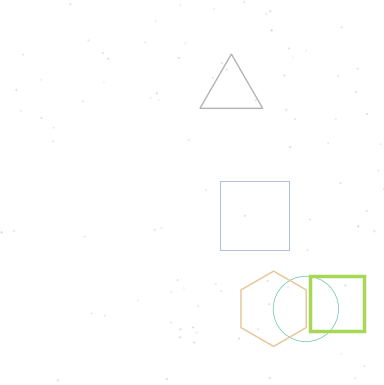[{"shape": "circle", "thickness": 0.5, "radius": 0.42, "center": [0.795, 0.198]}, {"shape": "square", "thickness": 0.5, "radius": 0.45, "center": [0.661, 0.44]}, {"shape": "square", "thickness": 2.5, "radius": 0.36, "center": [0.875, 0.212]}, {"shape": "hexagon", "thickness": 1, "radius": 0.49, "center": [0.711, 0.198]}, {"shape": "triangle", "thickness": 1, "radius": 0.47, "center": [0.601, 0.766]}]